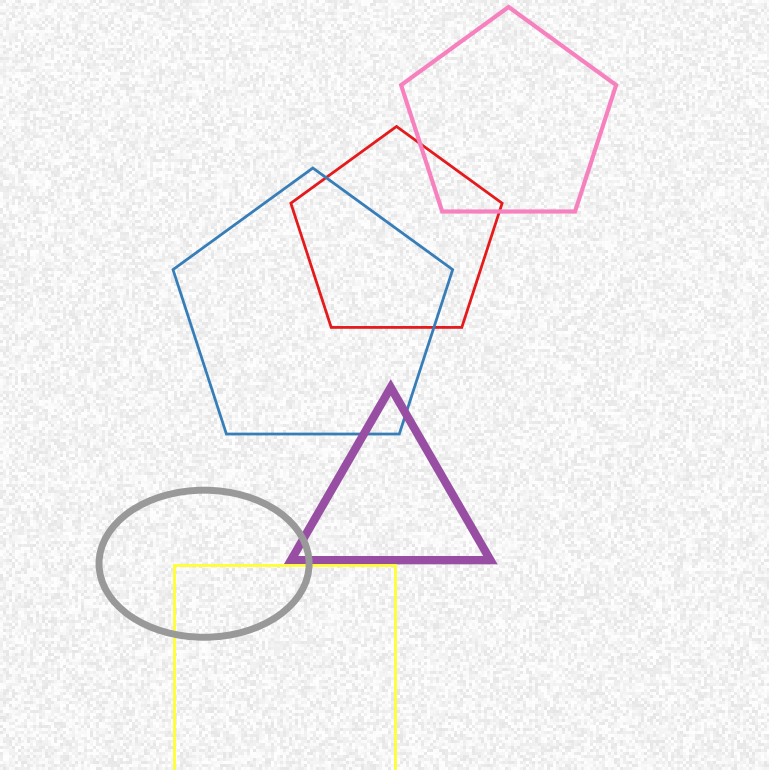[{"shape": "pentagon", "thickness": 1, "radius": 0.72, "center": [0.515, 0.691]}, {"shape": "pentagon", "thickness": 1, "radius": 0.95, "center": [0.406, 0.591]}, {"shape": "triangle", "thickness": 3, "radius": 0.75, "center": [0.507, 0.347]}, {"shape": "square", "thickness": 1, "radius": 0.71, "center": [0.369, 0.124]}, {"shape": "pentagon", "thickness": 1.5, "radius": 0.73, "center": [0.661, 0.844]}, {"shape": "oval", "thickness": 2.5, "radius": 0.68, "center": [0.265, 0.268]}]